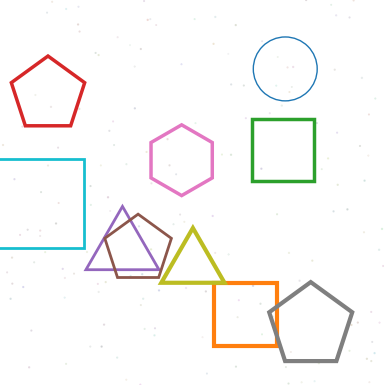[{"shape": "circle", "thickness": 1, "radius": 0.41, "center": [0.741, 0.821]}, {"shape": "square", "thickness": 3, "radius": 0.41, "center": [0.638, 0.183]}, {"shape": "square", "thickness": 2.5, "radius": 0.4, "center": [0.734, 0.61]}, {"shape": "pentagon", "thickness": 2.5, "radius": 0.5, "center": [0.125, 0.754]}, {"shape": "triangle", "thickness": 2, "radius": 0.55, "center": [0.318, 0.354]}, {"shape": "pentagon", "thickness": 2, "radius": 0.45, "center": [0.359, 0.353]}, {"shape": "hexagon", "thickness": 2.5, "radius": 0.46, "center": [0.472, 0.584]}, {"shape": "pentagon", "thickness": 3, "radius": 0.57, "center": [0.807, 0.154]}, {"shape": "triangle", "thickness": 3, "radius": 0.47, "center": [0.501, 0.313]}, {"shape": "square", "thickness": 2, "radius": 0.58, "center": [0.102, 0.472]}]